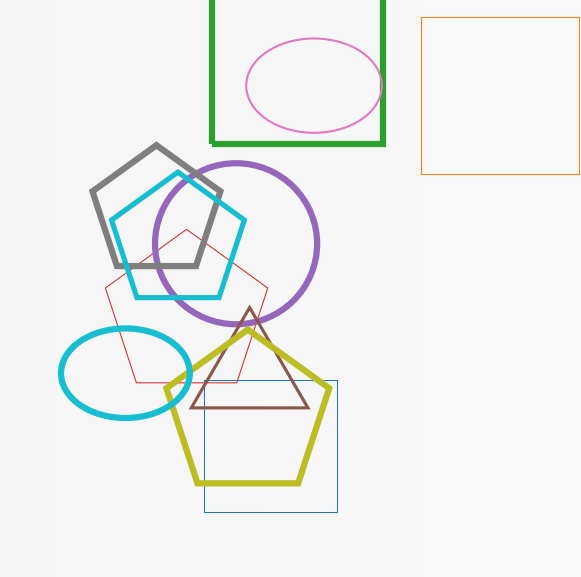[{"shape": "square", "thickness": 0.5, "radius": 0.57, "center": [0.465, 0.227]}, {"shape": "square", "thickness": 0.5, "radius": 0.68, "center": [0.86, 0.834]}, {"shape": "square", "thickness": 3, "radius": 0.73, "center": [0.511, 0.897]}, {"shape": "pentagon", "thickness": 0.5, "radius": 0.73, "center": [0.321, 0.455]}, {"shape": "circle", "thickness": 3, "radius": 0.7, "center": [0.406, 0.577]}, {"shape": "triangle", "thickness": 1.5, "radius": 0.58, "center": [0.429, 0.351]}, {"shape": "oval", "thickness": 1, "radius": 0.58, "center": [0.54, 0.851]}, {"shape": "pentagon", "thickness": 3, "radius": 0.58, "center": [0.269, 0.632]}, {"shape": "pentagon", "thickness": 3, "radius": 0.74, "center": [0.426, 0.281]}, {"shape": "pentagon", "thickness": 2.5, "radius": 0.6, "center": [0.306, 0.581]}, {"shape": "oval", "thickness": 3, "radius": 0.55, "center": [0.216, 0.353]}]